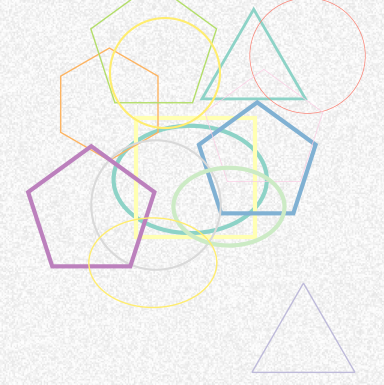[{"shape": "triangle", "thickness": 2, "radius": 0.78, "center": [0.659, 0.821]}, {"shape": "oval", "thickness": 3, "radius": 1.0, "center": [0.494, 0.534]}, {"shape": "square", "thickness": 3, "radius": 0.77, "center": [0.509, 0.538]}, {"shape": "triangle", "thickness": 1, "radius": 0.77, "center": [0.788, 0.11]}, {"shape": "circle", "thickness": 0.5, "radius": 0.75, "center": [0.799, 0.855]}, {"shape": "pentagon", "thickness": 3, "radius": 0.8, "center": [0.668, 0.575]}, {"shape": "hexagon", "thickness": 1, "radius": 0.73, "center": [0.284, 0.729]}, {"shape": "pentagon", "thickness": 1, "radius": 0.86, "center": [0.399, 0.872]}, {"shape": "pentagon", "thickness": 0.5, "radius": 0.81, "center": [0.685, 0.659]}, {"shape": "circle", "thickness": 1.5, "radius": 0.84, "center": [0.405, 0.467]}, {"shape": "pentagon", "thickness": 3, "radius": 0.86, "center": [0.237, 0.448]}, {"shape": "oval", "thickness": 3, "radius": 0.72, "center": [0.595, 0.463]}, {"shape": "circle", "thickness": 1.5, "radius": 0.71, "center": [0.429, 0.81]}, {"shape": "oval", "thickness": 1, "radius": 0.83, "center": [0.397, 0.318]}]